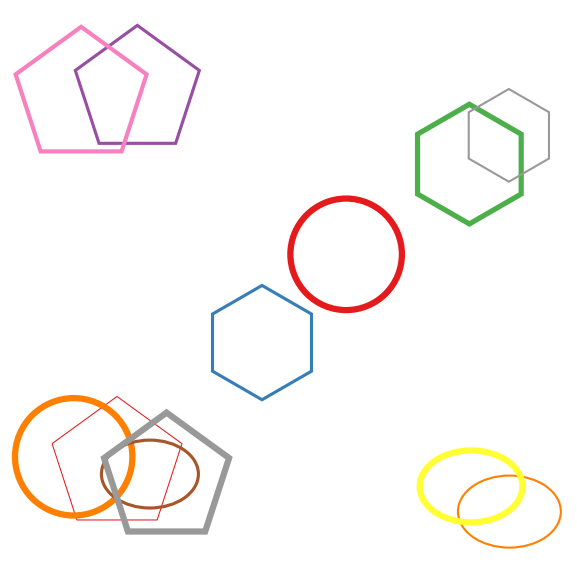[{"shape": "circle", "thickness": 3, "radius": 0.48, "center": [0.599, 0.559]}, {"shape": "pentagon", "thickness": 0.5, "radius": 0.59, "center": [0.203, 0.194]}, {"shape": "hexagon", "thickness": 1.5, "radius": 0.49, "center": [0.454, 0.406]}, {"shape": "hexagon", "thickness": 2.5, "radius": 0.52, "center": [0.813, 0.715]}, {"shape": "pentagon", "thickness": 1.5, "radius": 0.56, "center": [0.238, 0.842]}, {"shape": "circle", "thickness": 3, "radius": 0.51, "center": [0.128, 0.208]}, {"shape": "oval", "thickness": 1, "radius": 0.45, "center": [0.882, 0.113]}, {"shape": "oval", "thickness": 3, "radius": 0.44, "center": [0.816, 0.157]}, {"shape": "oval", "thickness": 1.5, "radius": 0.42, "center": [0.26, 0.178]}, {"shape": "pentagon", "thickness": 2, "radius": 0.6, "center": [0.14, 0.833]}, {"shape": "hexagon", "thickness": 1, "radius": 0.4, "center": [0.881, 0.765]}, {"shape": "pentagon", "thickness": 3, "radius": 0.57, "center": [0.288, 0.171]}]